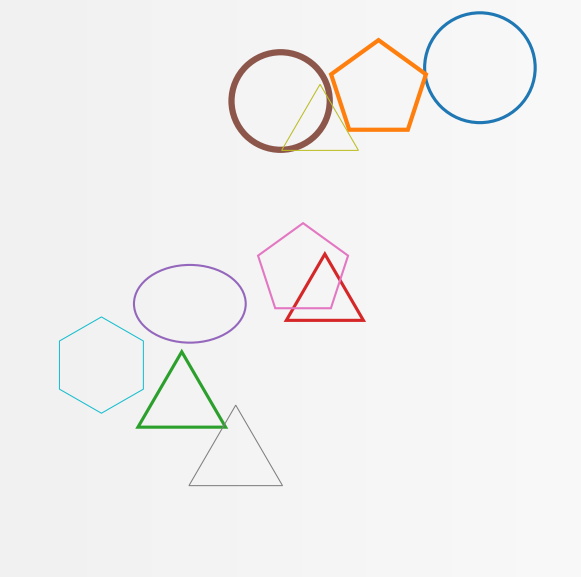[{"shape": "circle", "thickness": 1.5, "radius": 0.48, "center": [0.826, 0.882]}, {"shape": "pentagon", "thickness": 2, "radius": 0.43, "center": [0.651, 0.844]}, {"shape": "triangle", "thickness": 1.5, "radius": 0.44, "center": [0.313, 0.303]}, {"shape": "triangle", "thickness": 1.5, "radius": 0.38, "center": [0.559, 0.483]}, {"shape": "oval", "thickness": 1, "radius": 0.48, "center": [0.327, 0.473]}, {"shape": "circle", "thickness": 3, "radius": 0.42, "center": [0.483, 0.824]}, {"shape": "pentagon", "thickness": 1, "radius": 0.41, "center": [0.521, 0.531]}, {"shape": "triangle", "thickness": 0.5, "radius": 0.46, "center": [0.406, 0.205]}, {"shape": "triangle", "thickness": 0.5, "radius": 0.38, "center": [0.551, 0.777]}, {"shape": "hexagon", "thickness": 0.5, "radius": 0.42, "center": [0.174, 0.367]}]